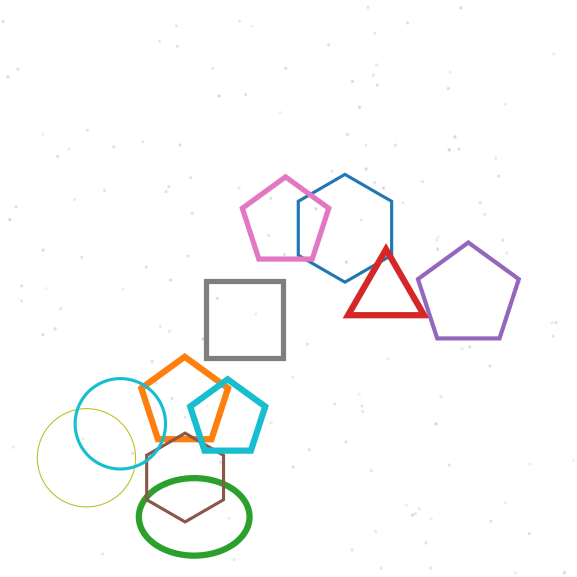[{"shape": "hexagon", "thickness": 1.5, "radius": 0.47, "center": [0.597, 0.604]}, {"shape": "pentagon", "thickness": 3, "radius": 0.39, "center": [0.32, 0.302]}, {"shape": "oval", "thickness": 3, "radius": 0.48, "center": [0.336, 0.104]}, {"shape": "triangle", "thickness": 3, "radius": 0.38, "center": [0.668, 0.491]}, {"shape": "pentagon", "thickness": 2, "radius": 0.46, "center": [0.811, 0.487]}, {"shape": "hexagon", "thickness": 1.5, "radius": 0.38, "center": [0.321, 0.172]}, {"shape": "pentagon", "thickness": 2.5, "radius": 0.39, "center": [0.494, 0.614]}, {"shape": "square", "thickness": 2.5, "radius": 0.33, "center": [0.424, 0.446]}, {"shape": "circle", "thickness": 0.5, "radius": 0.43, "center": [0.15, 0.206]}, {"shape": "pentagon", "thickness": 3, "radius": 0.34, "center": [0.394, 0.274]}, {"shape": "circle", "thickness": 1.5, "radius": 0.39, "center": [0.208, 0.265]}]